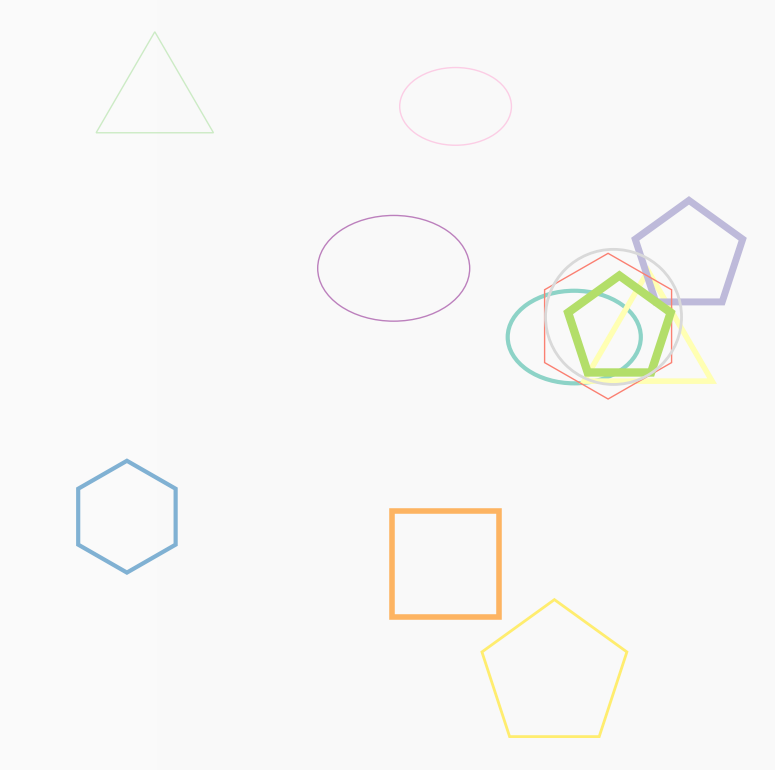[{"shape": "oval", "thickness": 1.5, "radius": 0.43, "center": [0.741, 0.562]}, {"shape": "triangle", "thickness": 2, "radius": 0.48, "center": [0.836, 0.553]}, {"shape": "pentagon", "thickness": 2.5, "radius": 0.36, "center": [0.889, 0.667]}, {"shape": "hexagon", "thickness": 0.5, "radius": 0.47, "center": [0.785, 0.576]}, {"shape": "hexagon", "thickness": 1.5, "radius": 0.36, "center": [0.164, 0.329]}, {"shape": "square", "thickness": 2, "radius": 0.34, "center": [0.575, 0.268]}, {"shape": "pentagon", "thickness": 3, "radius": 0.35, "center": [0.799, 0.573]}, {"shape": "oval", "thickness": 0.5, "radius": 0.36, "center": [0.588, 0.862]}, {"shape": "circle", "thickness": 1, "radius": 0.44, "center": [0.792, 0.588]}, {"shape": "oval", "thickness": 0.5, "radius": 0.49, "center": [0.508, 0.652]}, {"shape": "triangle", "thickness": 0.5, "radius": 0.44, "center": [0.2, 0.871]}, {"shape": "pentagon", "thickness": 1, "radius": 0.49, "center": [0.715, 0.123]}]